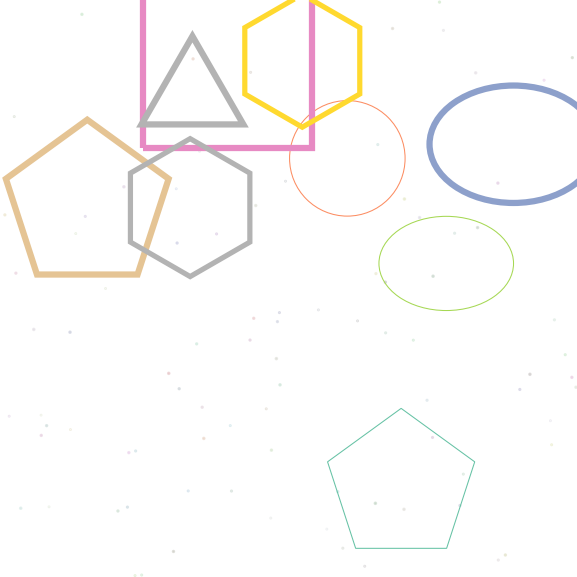[{"shape": "pentagon", "thickness": 0.5, "radius": 0.67, "center": [0.695, 0.158]}, {"shape": "circle", "thickness": 0.5, "radius": 0.5, "center": [0.601, 0.725]}, {"shape": "oval", "thickness": 3, "radius": 0.73, "center": [0.889, 0.749]}, {"shape": "square", "thickness": 3, "radius": 0.73, "center": [0.393, 0.89]}, {"shape": "oval", "thickness": 0.5, "radius": 0.58, "center": [0.773, 0.543]}, {"shape": "hexagon", "thickness": 2.5, "radius": 0.57, "center": [0.523, 0.894]}, {"shape": "pentagon", "thickness": 3, "radius": 0.74, "center": [0.151, 0.644]}, {"shape": "hexagon", "thickness": 2.5, "radius": 0.6, "center": [0.329, 0.64]}, {"shape": "triangle", "thickness": 3, "radius": 0.51, "center": [0.333, 0.835]}]